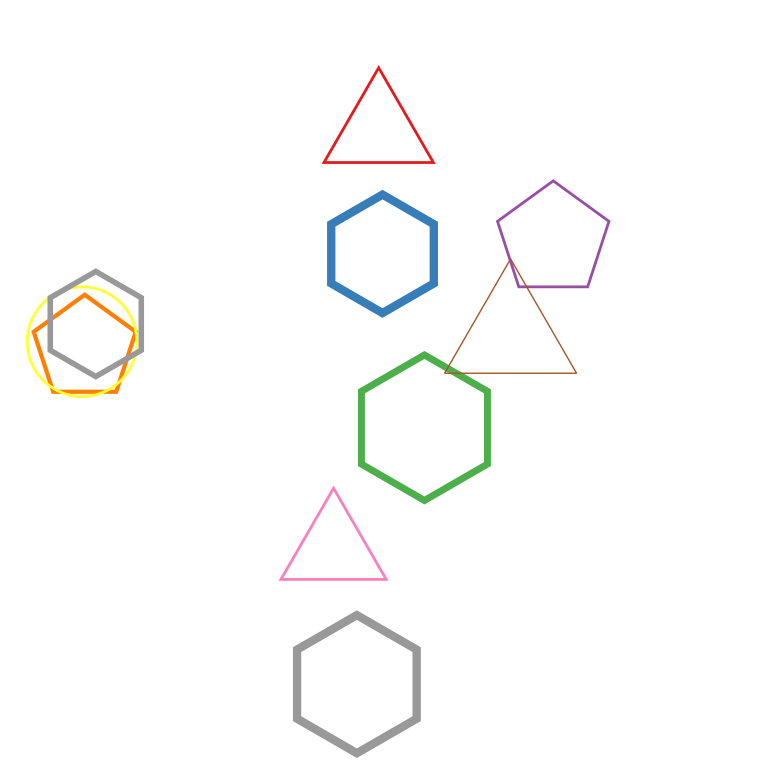[{"shape": "triangle", "thickness": 1, "radius": 0.41, "center": [0.492, 0.83]}, {"shape": "hexagon", "thickness": 3, "radius": 0.38, "center": [0.497, 0.67]}, {"shape": "hexagon", "thickness": 2.5, "radius": 0.47, "center": [0.551, 0.445]}, {"shape": "pentagon", "thickness": 1, "radius": 0.38, "center": [0.718, 0.689]}, {"shape": "pentagon", "thickness": 1.5, "radius": 0.35, "center": [0.11, 0.548]}, {"shape": "circle", "thickness": 1, "radius": 0.36, "center": [0.107, 0.556]}, {"shape": "triangle", "thickness": 0.5, "radius": 0.49, "center": [0.663, 0.565]}, {"shape": "triangle", "thickness": 1, "radius": 0.39, "center": [0.433, 0.287]}, {"shape": "hexagon", "thickness": 3, "radius": 0.45, "center": [0.463, 0.111]}, {"shape": "hexagon", "thickness": 2, "radius": 0.34, "center": [0.124, 0.579]}]